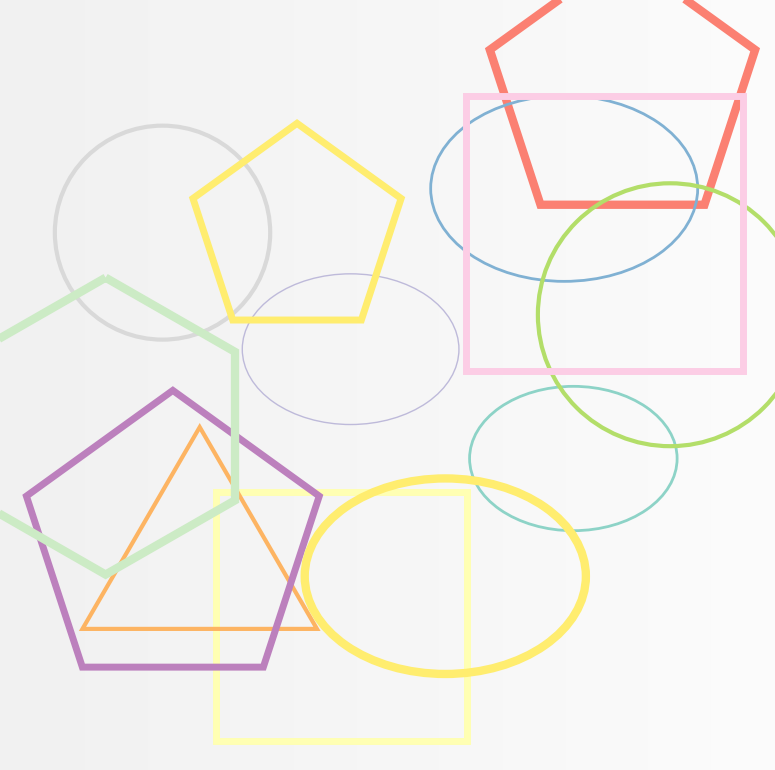[{"shape": "oval", "thickness": 1, "radius": 0.67, "center": [0.74, 0.405]}, {"shape": "square", "thickness": 2.5, "radius": 0.81, "center": [0.44, 0.2]}, {"shape": "oval", "thickness": 0.5, "radius": 0.7, "center": [0.452, 0.547]}, {"shape": "pentagon", "thickness": 3, "radius": 0.9, "center": [0.803, 0.88]}, {"shape": "oval", "thickness": 1, "radius": 0.86, "center": [0.728, 0.755]}, {"shape": "triangle", "thickness": 1.5, "radius": 0.87, "center": [0.258, 0.271]}, {"shape": "circle", "thickness": 1.5, "radius": 0.85, "center": [0.865, 0.591]}, {"shape": "square", "thickness": 2.5, "radius": 0.89, "center": [0.78, 0.697]}, {"shape": "circle", "thickness": 1.5, "radius": 0.69, "center": [0.21, 0.698]}, {"shape": "pentagon", "thickness": 2.5, "radius": 0.99, "center": [0.223, 0.294]}, {"shape": "hexagon", "thickness": 3, "radius": 0.96, "center": [0.136, 0.447]}, {"shape": "oval", "thickness": 3, "radius": 0.91, "center": [0.575, 0.252]}, {"shape": "pentagon", "thickness": 2.5, "radius": 0.71, "center": [0.383, 0.699]}]